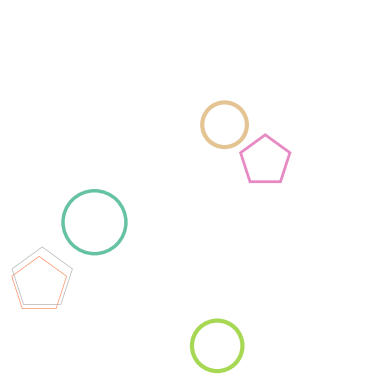[{"shape": "circle", "thickness": 2.5, "radius": 0.41, "center": [0.245, 0.423]}, {"shape": "pentagon", "thickness": 0.5, "radius": 0.37, "center": [0.102, 0.259]}, {"shape": "pentagon", "thickness": 2, "radius": 0.34, "center": [0.689, 0.583]}, {"shape": "circle", "thickness": 3, "radius": 0.33, "center": [0.564, 0.102]}, {"shape": "circle", "thickness": 3, "radius": 0.29, "center": [0.583, 0.676]}, {"shape": "pentagon", "thickness": 0.5, "radius": 0.41, "center": [0.11, 0.276]}]